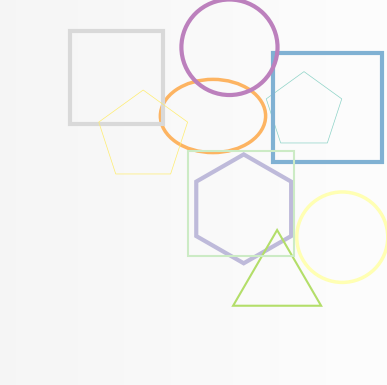[{"shape": "pentagon", "thickness": 0.5, "radius": 0.51, "center": [0.785, 0.712]}, {"shape": "circle", "thickness": 2.5, "radius": 0.59, "center": [0.883, 0.384]}, {"shape": "hexagon", "thickness": 3, "radius": 0.71, "center": [0.629, 0.458]}, {"shape": "square", "thickness": 3, "radius": 0.7, "center": [0.846, 0.72]}, {"shape": "oval", "thickness": 2.5, "radius": 0.68, "center": [0.55, 0.699]}, {"shape": "triangle", "thickness": 1.5, "radius": 0.66, "center": [0.715, 0.271]}, {"shape": "square", "thickness": 3, "radius": 0.6, "center": [0.301, 0.798]}, {"shape": "circle", "thickness": 3, "radius": 0.62, "center": [0.592, 0.877]}, {"shape": "square", "thickness": 1.5, "radius": 0.68, "center": [0.622, 0.472]}, {"shape": "pentagon", "thickness": 0.5, "radius": 0.6, "center": [0.369, 0.646]}]